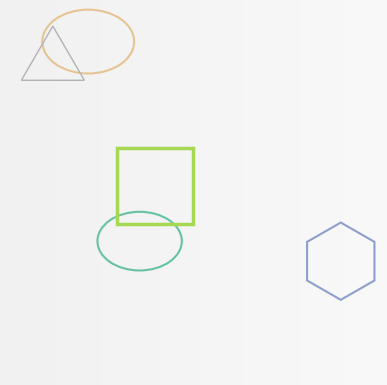[{"shape": "oval", "thickness": 1.5, "radius": 0.54, "center": [0.36, 0.374]}, {"shape": "hexagon", "thickness": 1.5, "radius": 0.5, "center": [0.879, 0.322]}, {"shape": "square", "thickness": 2.5, "radius": 0.49, "center": [0.399, 0.516]}, {"shape": "oval", "thickness": 1.5, "radius": 0.59, "center": [0.228, 0.892]}, {"shape": "triangle", "thickness": 1, "radius": 0.47, "center": [0.136, 0.838]}]